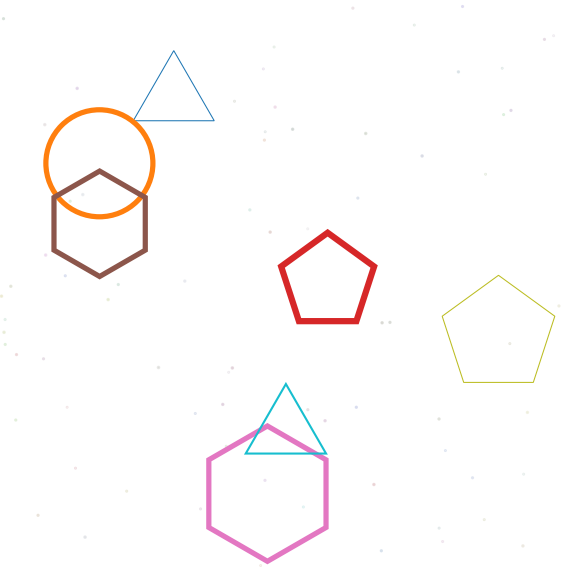[{"shape": "triangle", "thickness": 0.5, "radius": 0.4, "center": [0.301, 0.831]}, {"shape": "circle", "thickness": 2.5, "radius": 0.46, "center": [0.172, 0.716]}, {"shape": "pentagon", "thickness": 3, "radius": 0.42, "center": [0.567, 0.511]}, {"shape": "hexagon", "thickness": 2.5, "radius": 0.46, "center": [0.173, 0.612]}, {"shape": "hexagon", "thickness": 2.5, "radius": 0.59, "center": [0.463, 0.144]}, {"shape": "pentagon", "thickness": 0.5, "radius": 0.51, "center": [0.863, 0.42]}, {"shape": "triangle", "thickness": 1, "radius": 0.4, "center": [0.495, 0.254]}]